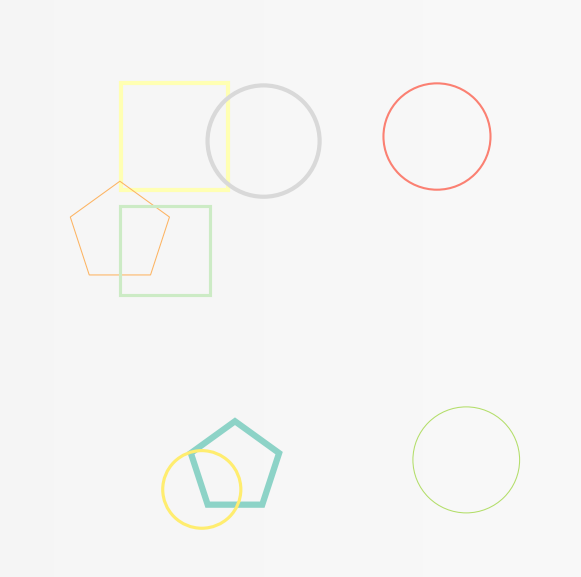[{"shape": "pentagon", "thickness": 3, "radius": 0.4, "center": [0.404, 0.19]}, {"shape": "square", "thickness": 2, "radius": 0.46, "center": [0.3, 0.763]}, {"shape": "circle", "thickness": 1, "radius": 0.46, "center": [0.752, 0.763]}, {"shape": "pentagon", "thickness": 0.5, "radius": 0.45, "center": [0.206, 0.596]}, {"shape": "circle", "thickness": 0.5, "radius": 0.46, "center": [0.802, 0.203]}, {"shape": "circle", "thickness": 2, "radius": 0.48, "center": [0.453, 0.755]}, {"shape": "square", "thickness": 1.5, "radius": 0.39, "center": [0.284, 0.565]}, {"shape": "circle", "thickness": 1.5, "radius": 0.34, "center": [0.347, 0.152]}]